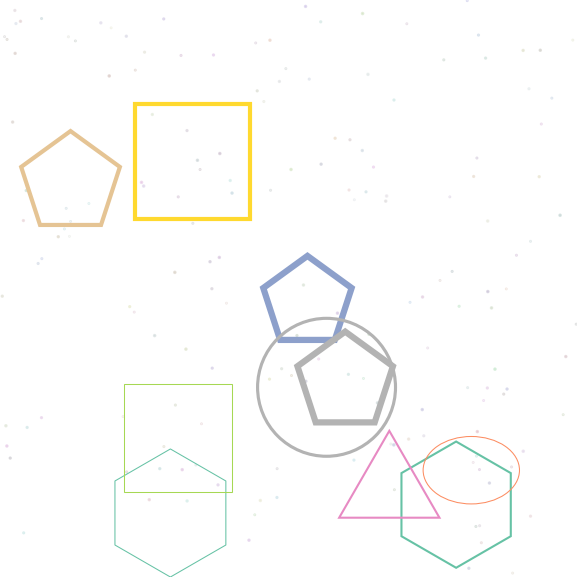[{"shape": "hexagon", "thickness": 0.5, "radius": 0.55, "center": [0.295, 0.111]}, {"shape": "hexagon", "thickness": 1, "radius": 0.55, "center": [0.79, 0.125]}, {"shape": "oval", "thickness": 0.5, "radius": 0.42, "center": [0.816, 0.185]}, {"shape": "pentagon", "thickness": 3, "radius": 0.4, "center": [0.532, 0.476]}, {"shape": "triangle", "thickness": 1, "radius": 0.5, "center": [0.674, 0.153]}, {"shape": "square", "thickness": 0.5, "radius": 0.47, "center": [0.308, 0.241]}, {"shape": "square", "thickness": 2, "radius": 0.5, "center": [0.334, 0.72]}, {"shape": "pentagon", "thickness": 2, "radius": 0.45, "center": [0.122, 0.682]}, {"shape": "circle", "thickness": 1.5, "radius": 0.6, "center": [0.565, 0.328]}, {"shape": "pentagon", "thickness": 3, "radius": 0.43, "center": [0.598, 0.338]}]